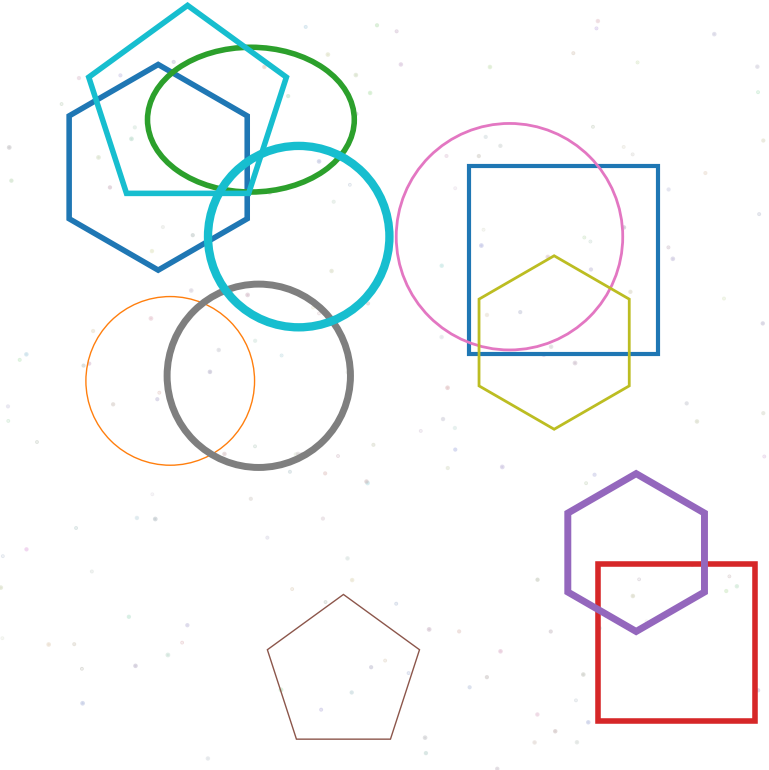[{"shape": "hexagon", "thickness": 2, "radius": 0.67, "center": [0.205, 0.783]}, {"shape": "square", "thickness": 1.5, "radius": 0.61, "center": [0.732, 0.662]}, {"shape": "circle", "thickness": 0.5, "radius": 0.55, "center": [0.221, 0.505]}, {"shape": "oval", "thickness": 2, "radius": 0.67, "center": [0.326, 0.845]}, {"shape": "square", "thickness": 2, "radius": 0.51, "center": [0.878, 0.165]}, {"shape": "hexagon", "thickness": 2.5, "radius": 0.51, "center": [0.826, 0.282]}, {"shape": "pentagon", "thickness": 0.5, "radius": 0.52, "center": [0.446, 0.124]}, {"shape": "circle", "thickness": 1, "radius": 0.74, "center": [0.662, 0.693]}, {"shape": "circle", "thickness": 2.5, "radius": 0.6, "center": [0.336, 0.512]}, {"shape": "hexagon", "thickness": 1, "radius": 0.56, "center": [0.72, 0.555]}, {"shape": "circle", "thickness": 3, "radius": 0.59, "center": [0.388, 0.693]}, {"shape": "pentagon", "thickness": 2, "radius": 0.67, "center": [0.244, 0.858]}]